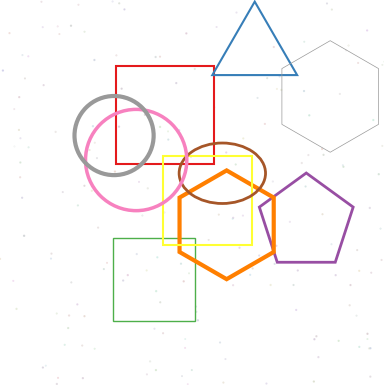[{"shape": "square", "thickness": 1.5, "radius": 0.64, "center": [0.429, 0.701]}, {"shape": "triangle", "thickness": 1.5, "radius": 0.64, "center": [0.662, 0.869]}, {"shape": "square", "thickness": 1, "radius": 0.54, "center": [0.4, 0.275]}, {"shape": "pentagon", "thickness": 2, "radius": 0.64, "center": [0.795, 0.422]}, {"shape": "hexagon", "thickness": 3, "radius": 0.71, "center": [0.589, 0.416]}, {"shape": "square", "thickness": 1.5, "radius": 0.58, "center": [0.538, 0.479]}, {"shape": "oval", "thickness": 2, "radius": 0.56, "center": [0.577, 0.55]}, {"shape": "circle", "thickness": 2.5, "radius": 0.66, "center": [0.354, 0.584]}, {"shape": "hexagon", "thickness": 0.5, "radius": 0.72, "center": [0.858, 0.749]}, {"shape": "circle", "thickness": 3, "radius": 0.51, "center": [0.296, 0.648]}]